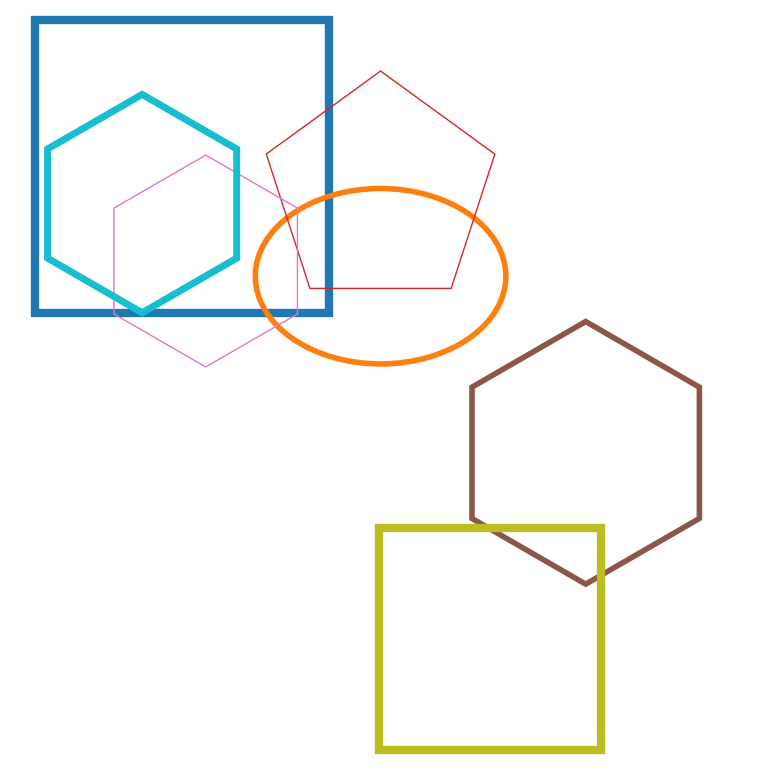[{"shape": "square", "thickness": 3, "radius": 0.95, "center": [0.236, 0.784]}, {"shape": "oval", "thickness": 2, "radius": 0.81, "center": [0.494, 0.641]}, {"shape": "pentagon", "thickness": 0.5, "radius": 0.78, "center": [0.494, 0.752]}, {"shape": "hexagon", "thickness": 2, "radius": 0.85, "center": [0.761, 0.412]}, {"shape": "hexagon", "thickness": 0.5, "radius": 0.69, "center": [0.267, 0.661]}, {"shape": "square", "thickness": 3, "radius": 0.72, "center": [0.636, 0.17]}, {"shape": "hexagon", "thickness": 2.5, "radius": 0.71, "center": [0.185, 0.736]}]